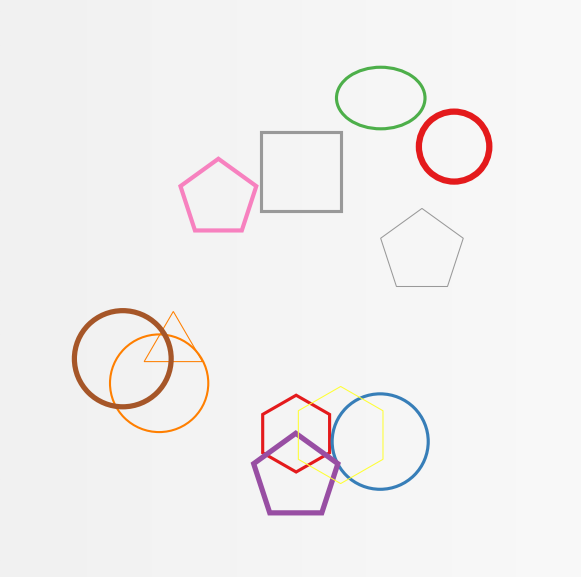[{"shape": "hexagon", "thickness": 1.5, "radius": 0.33, "center": [0.509, 0.248]}, {"shape": "circle", "thickness": 3, "radius": 0.3, "center": [0.781, 0.745]}, {"shape": "circle", "thickness": 1.5, "radius": 0.41, "center": [0.654, 0.235]}, {"shape": "oval", "thickness": 1.5, "radius": 0.38, "center": [0.655, 0.829]}, {"shape": "pentagon", "thickness": 2.5, "radius": 0.38, "center": [0.509, 0.173]}, {"shape": "circle", "thickness": 1, "radius": 0.42, "center": [0.274, 0.335]}, {"shape": "triangle", "thickness": 0.5, "radius": 0.29, "center": [0.298, 0.402]}, {"shape": "hexagon", "thickness": 0.5, "radius": 0.42, "center": [0.586, 0.246]}, {"shape": "circle", "thickness": 2.5, "radius": 0.42, "center": [0.211, 0.378]}, {"shape": "pentagon", "thickness": 2, "radius": 0.34, "center": [0.376, 0.656]}, {"shape": "square", "thickness": 1.5, "radius": 0.34, "center": [0.518, 0.702]}, {"shape": "pentagon", "thickness": 0.5, "radius": 0.37, "center": [0.726, 0.563]}]